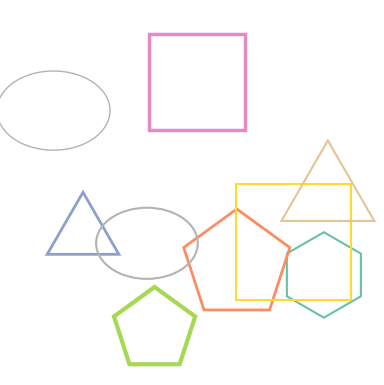[{"shape": "hexagon", "thickness": 1.5, "radius": 0.55, "center": [0.841, 0.286]}, {"shape": "pentagon", "thickness": 2, "radius": 0.72, "center": [0.615, 0.312]}, {"shape": "triangle", "thickness": 2, "radius": 0.54, "center": [0.216, 0.393]}, {"shape": "square", "thickness": 2.5, "radius": 0.62, "center": [0.511, 0.787]}, {"shape": "pentagon", "thickness": 3, "radius": 0.55, "center": [0.402, 0.144]}, {"shape": "square", "thickness": 1.5, "radius": 0.75, "center": [0.762, 0.371]}, {"shape": "triangle", "thickness": 1.5, "radius": 0.7, "center": [0.852, 0.496]}, {"shape": "oval", "thickness": 1.5, "radius": 0.66, "center": [0.382, 0.368]}, {"shape": "oval", "thickness": 1, "radius": 0.73, "center": [0.139, 0.713]}]